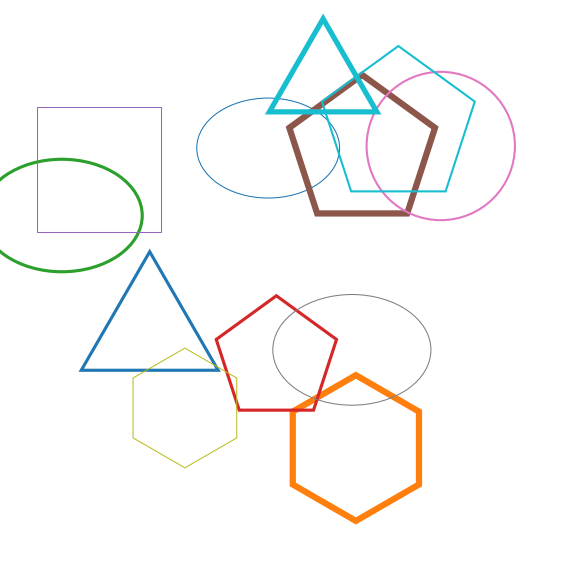[{"shape": "triangle", "thickness": 1.5, "radius": 0.68, "center": [0.259, 0.426]}, {"shape": "oval", "thickness": 0.5, "radius": 0.62, "center": [0.464, 0.743]}, {"shape": "hexagon", "thickness": 3, "radius": 0.63, "center": [0.616, 0.223]}, {"shape": "oval", "thickness": 1.5, "radius": 0.7, "center": [0.107, 0.626]}, {"shape": "pentagon", "thickness": 1.5, "radius": 0.55, "center": [0.479, 0.377]}, {"shape": "square", "thickness": 0.5, "radius": 0.54, "center": [0.171, 0.705]}, {"shape": "pentagon", "thickness": 3, "radius": 0.66, "center": [0.627, 0.737]}, {"shape": "circle", "thickness": 1, "radius": 0.64, "center": [0.763, 0.746]}, {"shape": "oval", "thickness": 0.5, "radius": 0.68, "center": [0.609, 0.393]}, {"shape": "hexagon", "thickness": 0.5, "radius": 0.52, "center": [0.32, 0.293]}, {"shape": "pentagon", "thickness": 1, "radius": 0.7, "center": [0.69, 0.78]}, {"shape": "triangle", "thickness": 2.5, "radius": 0.54, "center": [0.56, 0.859]}]